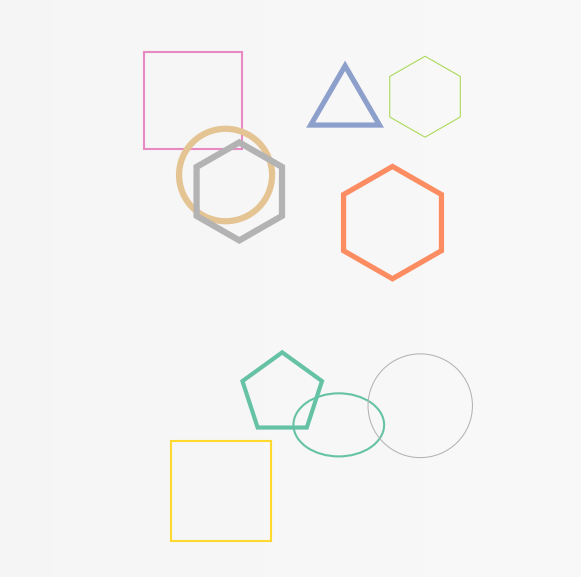[{"shape": "pentagon", "thickness": 2, "radius": 0.36, "center": [0.486, 0.317]}, {"shape": "oval", "thickness": 1, "radius": 0.39, "center": [0.583, 0.263]}, {"shape": "hexagon", "thickness": 2.5, "radius": 0.49, "center": [0.675, 0.614]}, {"shape": "triangle", "thickness": 2.5, "radius": 0.34, "center": [0.594, 0.817]}, {"shape": "square", "thickness": 1, "radius": 0.42, "center": [0.333, 0.825]}, {"shape": "hexagon", "thickness": 0.5, "radius": 0.35, "center": [0.731, 0.832]}, {"shape": "square", "thickness": 1, "radius": 0.43, "center": [0.381, 0.149]}, {"shape": "circle", "thickness": 3, "radius": 0.4, "center": [0.388, 0.696]}, {"shape": "hexagon", "thickness": 3, "radius": 0.42, "center": [0.412, 0.668]}, {"shape": "circle", "thickness": 0.5, "radius": 0.45, "center": [0.723, 0.297]}]